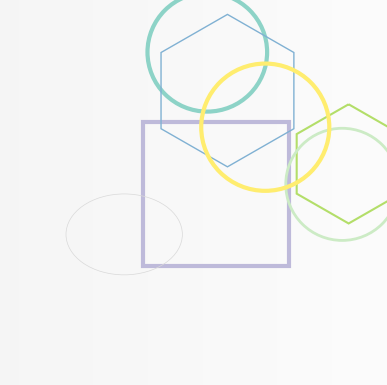[{"shape": "circle", "thickness": 3, "radius": 0.77, "center": [0.535, 0.864]}, {"shape": "square", "thickness": 3, "radius": 0.94, "center": [0.558, 0.497]}, {"shape": "hexagon", "thickness": 1, "radius": 0.99, "center": [0.587, 0.765]}, {"shape": "hexagon", "thickness": 1.5, "radius": 0.77, "center": [0.9, 0.574]}, {"shape": "oval", "thickness": 0.5, "radius": 0.75, "center": [0.32, 0.391]}, {"shape": "circle", "thickness": 2, "radius": 0.73, "center": [0.883, 0.521]}, {"shape": "circle", "thickness": 3, "radius": 0.83, "center": [0.685, 0.67]}]